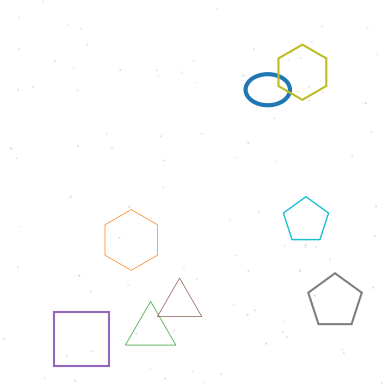[{"shape": "oval", "thickness": 3, "radius": 0.29, "center": [0.696, 0.767]}, {"shape": "hexagon", "thickness": 0.5, "radius": 0.39, "center": [0.341, 0.377]}, {"shape": "triangle", "thickness": 0.5, "radius": 0.38, "center": [0.391, 0.142]}, {"shape": "square", "thickness": 1.5, "radius": 0.35, "center": [0.213, 0.12]}, {"shape": "triangle", "thickness": 0.5, "radius": 0.33, "center": [0.467, 0.211]}, {"shape": "pentagon", "thickness": 1.5, "radius": 0.37, "center": [0.87, 0.217]}, {"shape": "hexagon", "thickness": 1.5, "radius": 0.36, "center": [0.785, 0.812]}, {"shape": "pentagon", "thickness": 1, "radius": 0.31, "center": [0.795, 0.427]}]